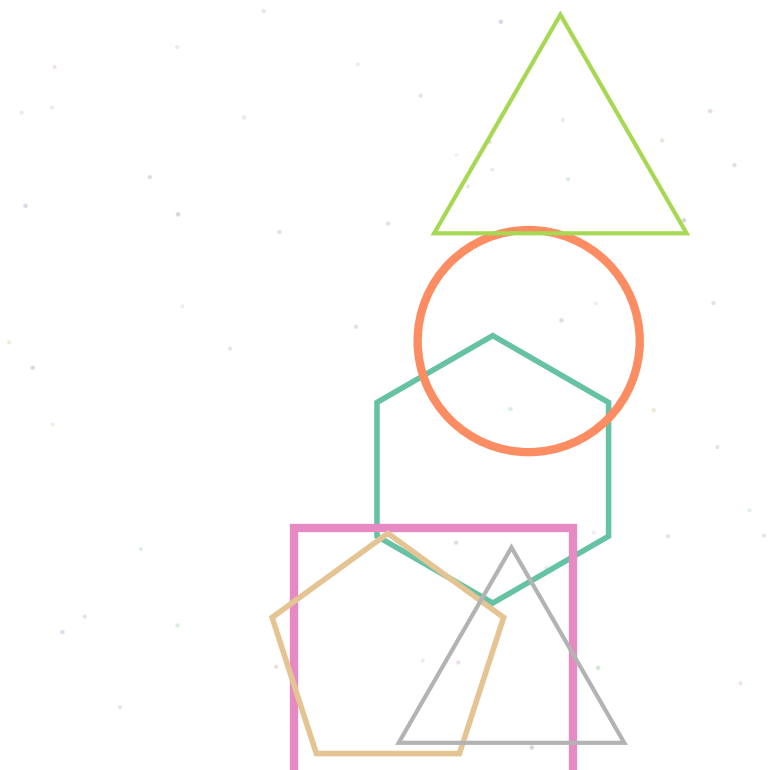[{"shape": "hexagon", "thickness": 2, "radius": 0.87, "center": [0.64, 0.39]}, {"shape": "circle", "thickness": 3, "radius": 0.72, "center": [0.687, 0.557]}, {"shape": "square", "thickness": 3, "radius": 0.91, "center": [0.563, 0.134]}, {"shape": "triangle", "thickness": 1.5, "radius": 0.95, "center": [0.728, 0.792]}, {"shape": "pentagon", "thickness": 2, "radius": 0.79, "center": [0.504, 0.149]}, {"shape": "triangle", "thickness": 1.5, "radius": 0.85, "center": [0.664, 0.12]}]